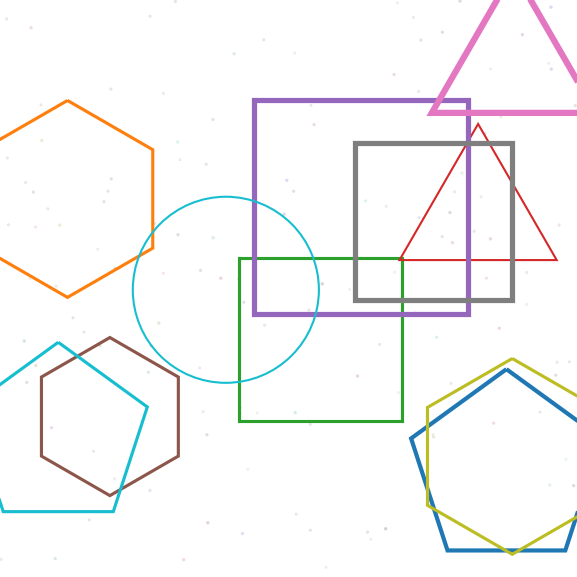[{"shape": "pentagon", "thickness": 2, "radius": 0.87, "center": [0.877, 0.186]}, {"shape": "hexagon", "thickness": 1.5, "radius": 0.85, "center": [0.117, 0.655]}, {"shape": "square", "thickness": 1.5, "radius": 0.71, "center": [0.556, 0.412]}, {"shape": "triangle", "thickness": 1, "radius": 0.79, "center": [0.828, 0.627]}, {"shape": "square", "thickness": 2.5, "radius": 0.92, "center": [0.625, 0.641]}, {"shape": "hexagon", "thickness": 1.5, "radius": 0.68, "center": [0.19, 0.278]}, {"shape": "triangle", "thickness": 3, "radius": 0.82, "center": [0.89, 0.886]}, {"shape": "square", "thickness": 2.5, "radius": 0.68, "center": [0.75, 0.616]}, {"shape": "hexagon", "thickness": 1.5, "radius": 0.85, "center": [0.887, 0.209]}, {"shape": "pentagon", "thickness": 1.5, "radius": 0.81, "center": [0.101, 0.244]}, {"shape": "circle", "thickness": 1, "radius": 0.81, "center": [0.391, 0.497]}]